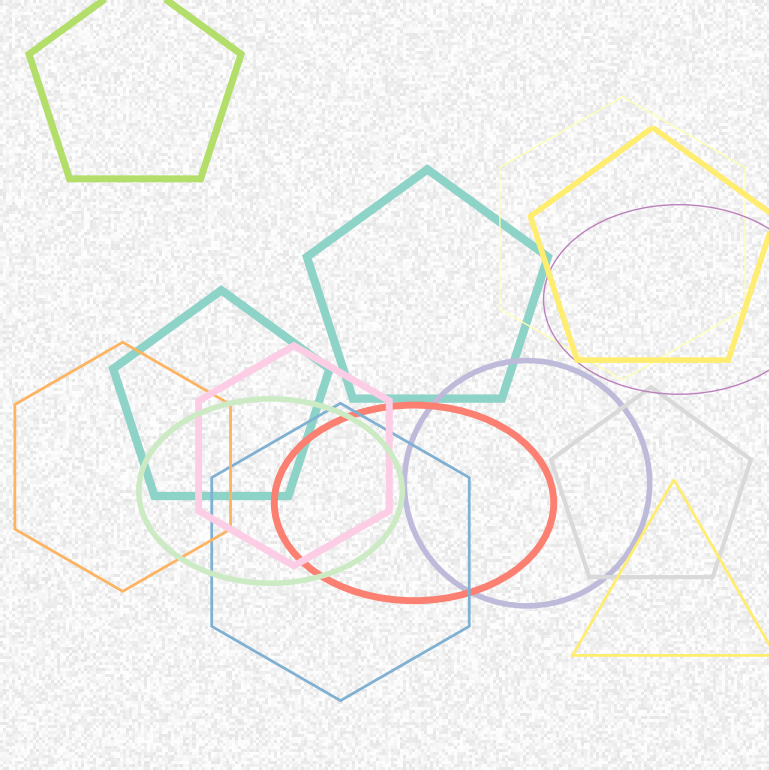[{"shape": "pentagon", "thickness": 3, "radius": 0.74, "center": [0.288, 0.475]}, {"shape": "pentagon", "thickness": 3, "radius": 0.82, "center": [0.555, 0.615]}, {"shape": "hexagon", "thickness": 0.5, "radius": 0.92, "center": [0.808, 0.691]}, {"shape": "circle", "thickness": 2, "radius": 0.8, "center": [0.684, 0.372]}, {"shape": "oval", "thickness": 2.5, "radius": 0.91, "center": [0.538, 0.347]}, {"shape": "hexagon", "thickness": 1, "radius": 0.97, "center": [0.442, 0.283]}, {"shape": "hexagon", "thickness": 1, "radius": 0.81, "center": [0.159, 0.394]}, {"shape": "pentagon", "thickness": 2.5, "radius": 0.72, "center": [0.175, 0.885]}, {"shape": "hexagon", "thickness": 2.5, "radius": 0.71, "center": [0.382, 0.408]}, {"shape": "pentagon", "thickness": 1.5, "radius": 0.68, "center": [0.845, 0.361]}, {"shape": "oval", "thickness": 0.5, "radius": 0.88, "center": [0.882, 0.611]}, {"shape": "oval", "thickness": 2, "radius": 0.86, "center": [0.351, 0.362]}, {"shape": "triangle", "thickness": 1, "radius": 0.76, "center": [0.875, 0.225]}, {"shape": "pentagon", "thickness": 2, "radius": 0.84, "center": [0.848, 0.667]}]